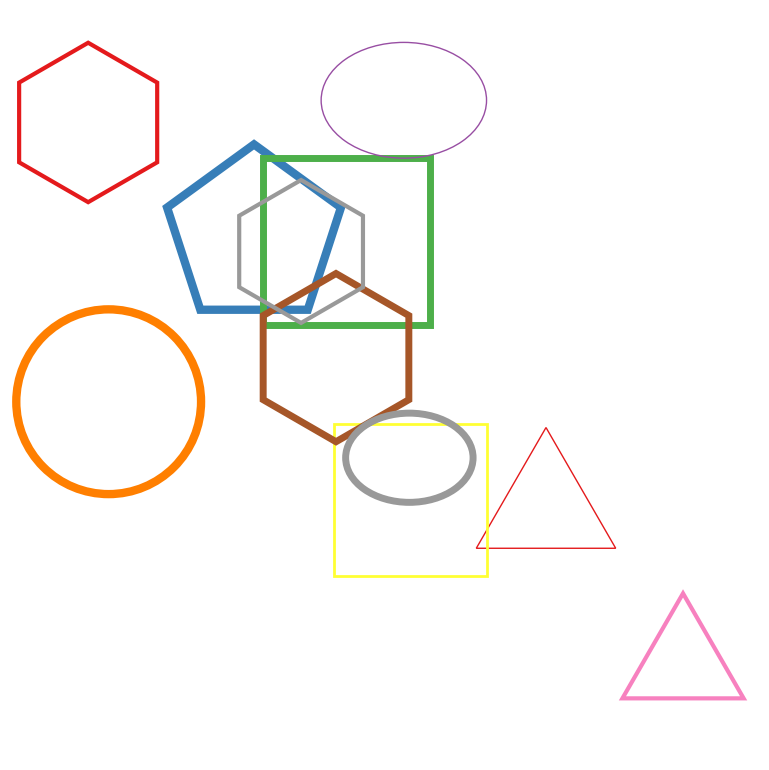[{"shape": "hexagon", "thickness": 1.5, "radius": 0.52, "center": [0.114, 0.841]}, {"shape": "triangle", "thickness": 0.5, "radius": 0.52, "center": [0.709, 0.34]}, {"shape": "pentagon", "thickness": 3, "radius": 0.59, "center": [0.33, 0.694]}, {"shape": "square", "thickness": 2.5, "radius": 0.54, "center": [0.45, 0.687]}, {"shape": "oval", "thickness": 0.5, "radius": 0.54, "center": [0.524, 0.87]}, {"shape": "circle", "thickness": 3, "radius": 0.6, "center": [0.141, 0.478]}, {"shape": "square", "thickness": 1, "radius": 0.49, "center": [0.533, 0.351]}, {"shape": "hexagon", "thickness": 2.5, "radius": 0.55, "center": [0.436, 0.536]}, {"shape": "triangle", "thickness": 1.5, "radius": 0.45, "center": [0.887, 0.138]}, {"shape": "hexagon", "thickness": 1.5, "radius": 0.46, "center": [0.391, 0.673]}, {"shape": "oval", "thickness": 2.5, "radius": 0.41, "center": [0.532, 0.406]}]